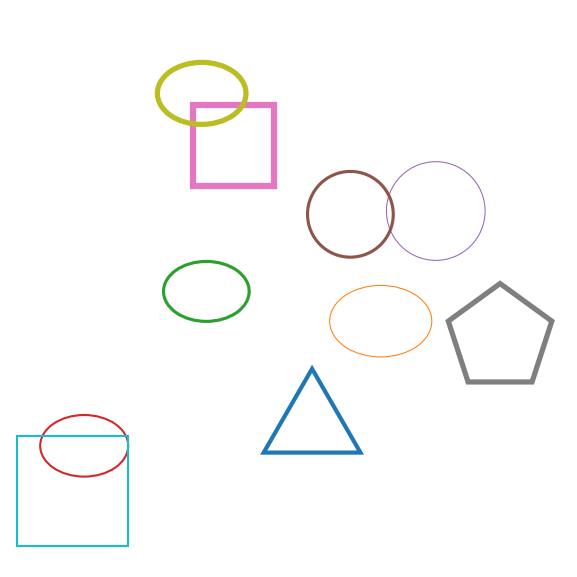[{"shape": "triangle", "thickness": 2, "radius": 0.48, "center": [0.54, 0.264]}, {"shape": "oval", "thickness": 0.5, "radius": 0.44, "center": [0.659, 0.443]}, {"shape": "oval", "thickness": 1.5, "radius": 0.37, "center": [0.357, 0.495]}, {"shape": "oval", "thickness": 1, "radius": 0.38, "center": [0.146, 0.227]}, {"shape": "circle", "thickness": 0.5, "radius": 0.43, "center": [0.755, 0.634]}, {"shape": "circle", "thickness": 1.5, "radius": 0.37, "center": [0.607, 0.628]}, {"shape": "square", "thickness": 3, "radius": 0.35, "center": [0.404, 0.747]}, {"shape": "pentagon", "thickness": 2.5, "radius": 0.47, "center": [0.866, 0.414]}, {"shape": "oval", "thickness": 2.5, "radius": 0.38, "center": [0.349, 0.837]}, {"shape": "square", "thickness": 1, "radius": 0.48, "center": [0.125, 0.149]}]